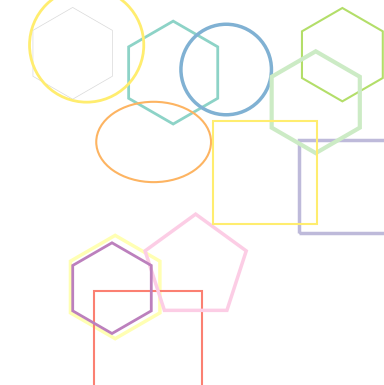[{"shape": "hexagon", "thickness": 2, "radius": 0.67, "center": [0.45, 0.812]}, {"shape": "hexagon", "thickness": 2.5, "radius": 0.67, "center": [0.299, 0.254]}, {"shape": "square", "thickness": 2.5, "radius": 0.6, "center": [0.897, 0.516]}, {"shape": "square", "thickness": 1.5, "radius": 0.7, "center": [0.384, 0.105]}, {"shape": "circle", "thickness": 2.5, "radius": 0.59, "center": [0.588, 0.819]}, {"shape": "oval", "thickness": 1.5, "radius": 0.75, "center": [0.399, 0.631]}, {"shape": "hexagon", "thickness": 1.5, "radius": 0.61, "center": [0.889, 0.858]}, {"shape": "pentagon", "thickness": 2.5, "radius": 0.69, "center": [0.508, 0.306]}, {"shape": "hexagon", "thickness": 0.5, "radius": 0.6, "center": [0.189, 0.862]}, {"shape": "hexagon", "thickness": 2, "radius": 0.59, "center": [0.291, 0.252]}, {"shape": "hexagon", "thickness": 3, "radius": 0.66, "center": [0.82, 0.735]}, {"shape": "circle", "thickness": 2, "radius": 0.74, "center": [0.225, 0.883]}, {"shape": "square", "thickness": 1.5, "radius": 0.67, "center": [0.688, 0.552]}]